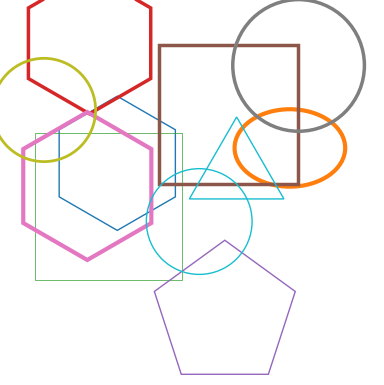[{"shape": "hexagon", "thickness": 1, "radius": 0.87, "center": [0.305, 0.576]}, {"shape": "oval", "thickness": 3, "radius": 0.72, "center": [0.753, 0.616]}, {"shape": "square", "thickness": 0.5, "radius": 0.95, "center": [0.282, 0.463]}, {"shape": "hexagon", "thickness": 2.5, "radius": 0.92, "center": [0.233, 0.888]}, {"shape": "pentagon", "thickness": 1, "radius": 0.96, "center": [0.584, 0.183]}, {"shape": "square", "thickness": 2.5, "radius": 0.9, "center": [0.594, 0.702]}, {"shape": "hexagon", "thickness": 3, "radius": 0.96, "center": [0.227, 0.517]}, {"shape": "circle", "thickness": 2.5, "radius": 0.85, "center": [0.776, 0.83]}, {"shape": "circle", "thickness": 2, "radius": 0.67, "center": [0.114, 0.714]}, {"shape": "circle", "thickness": 1, "radius": 0.69, "center": [0.517, 0.425]}, {"shape": "triangle", "thickness": 1, "radius": 0.71, "center": [0.615, 0.554]}]